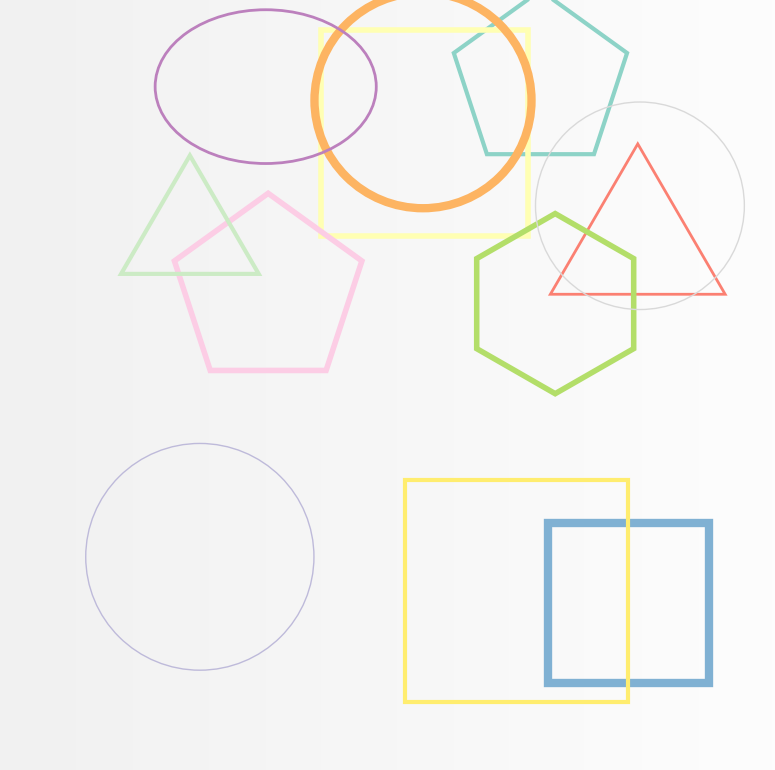[{"shape": "pentagon", "thickness": 1.5, "radius": 0.59, "center": [0.697, 0.895]}, {"shape": "square", "thickness": 2, "radius": 0.67, "center": [0.548, 0.827]}, {"shape": "circle", "thickness": 0.5, "radius": 0.74, "center": [0.258, 0.277]}, {"shape": "triangle", "thickness": 1, "radius": 0.65, "center": [0.823, 0.683]}, {"shape": "square", "thickness": 3, "radius": 0.52, "center": [0.811, 0.217]}, {"shape": "circle", "thickness": 3, "radius": 0.7, "center": [0.546, 0.87]}, {"shape": "hexagon", "thickness": 2, "radius": 0.58, "center": [0.716, 0.606]}, {"shape": "pentagon", "thickness": 2, "radius": 0.64, "center": [0.346, 0.622]}, {"shape": "circle", "thickness": 0.5, "radius": 0.67, "center": [0.826, 0.733]}, {"shape": "oval", "thickness": 1, "radius": 0.71, "center": [0.343, 0.887]}, {"shape": "triangle", "thickness": 1.5, "radius": 0.51, "center": [0.245, 0.696]}, {"shape": "square", "thickness": 1.5, "radius": 0.72, "center": [0.666, 0.233]}]